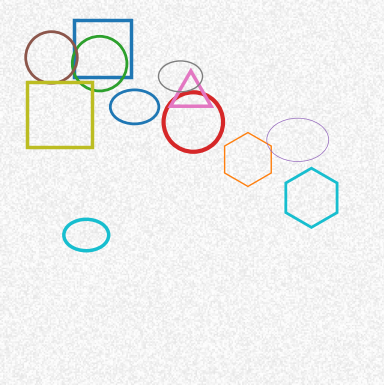[{"shape": "oval", "thickness": 2, "radius": 0.32, "center": [0.35, 0.722]}, {"shape": "square", "thickness": 2.5, "radius": 0.37, "center": [0.266, 0.874]}, {"shape": "hexagon", "thickness": 1, "radius": 0.35, "center": [0.644, 0.586]}, {"shape": "circle", "thickness": 2, "radius": 0.35, "center": [0.259, 0.835]}, {"shape": "circle", "thickness": 3, "radius": 0.39, "center": [0.502, 0.683]}, {"shape": "oval", "thickness": 0.5, "radius": 0.4, "center": [0.773, 0.637]}, {"shape": "circle", "thickness": 2, "radius": 0.33, "center": [0.134, 0.851]}, {"shape": "triangle", "thickness": 2.5, "radius": 0.3, "center": [0.496, 0.755]}, {"shape": "oval", "thickness": 1, "radius": 0.29, "center": [0.469, 0.802]}, {"shape": "square", "thickness": 2.5, "radius": 0.42, "center": [0.156, 0.703]}, {"shape": "oval", "thickness": 2.5, "radius": 0.29, "center": [0.224, 0.39]}, {"shape": "hexagon", "thickness": 2, "radius": 0.38, "center": [0.809, 0.486]}]